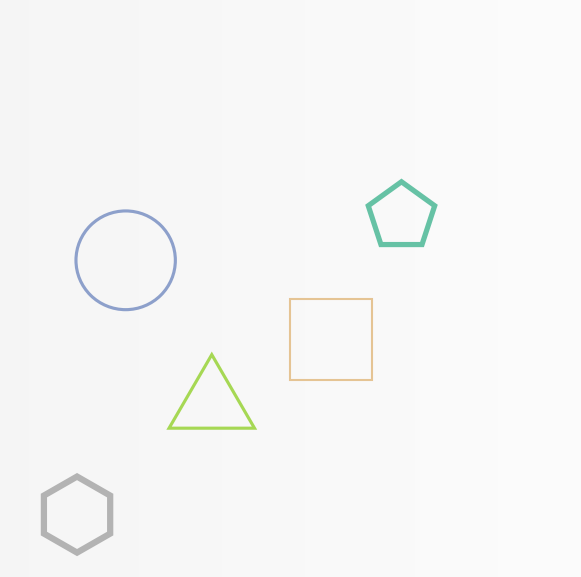[{"shape": "pentagon", "thickness": 2.5, "radius": 0.3, "center": [0.691, 0.624]}, {"shape": "circle", "thickness": 1.5, "radius": 0.43, "center": [0.216, 0.548]}, {"shape": "triangle", "thickness": 1.5, "radius": 0.42, "center": [0.364, 0.3]}, {"shape": "square", "thickness": 1, "radius": 0.35, "center": [0.57, 0.411]}, {"shape": "hexagon", "thickness": 3, "radius": 0.33, "center": [0.133, 0.108]}]